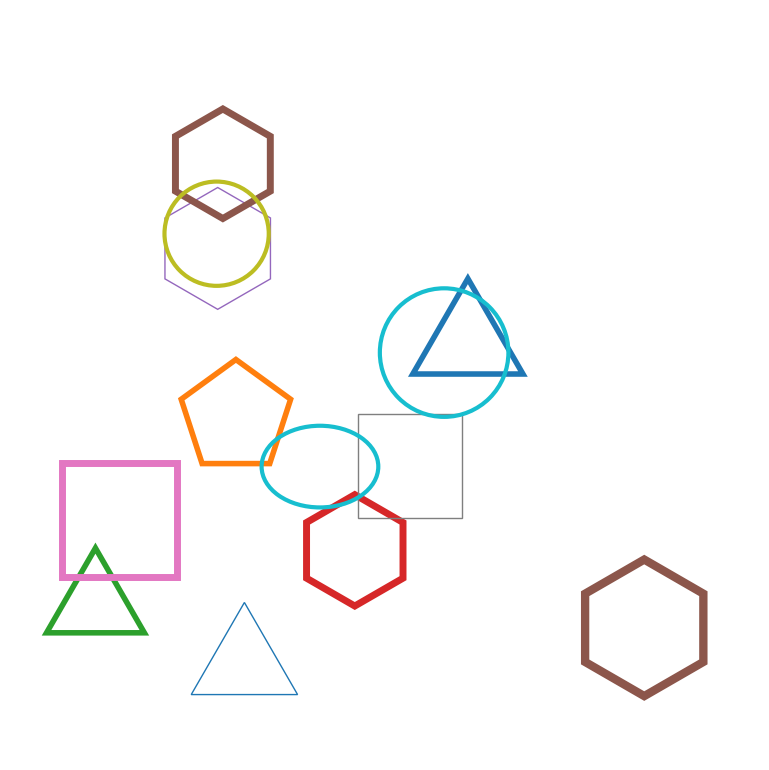[{"shape": "triangle", "thickness": 2, "radius": 0.41, "center": [0.608, 0.556]}, {"shape": "triangle", "thickness": 0.5, "radius": 0.4, "center": [0.317, 0.138]}, {"shape": "pentagon", "thickness": 2, "radius": 0.37, "center": [0.306, 0.458]}, {"shape": "triangle", "thickness": 2, "radius": 0.37, "center": [0.124, 0.215]}, {"shape": "hexagon", "thickness": 2.5, "radius": 0.36, "center": [0.461, 0.285]}, {"shape": "hexagon", "thickness": 0.5, "radius": 0.4, "center": [0.283, 0.677]}, {"shape": "hexagon", "thickness": 3, "radius": 0.44, "center": [0.837, 0.185]}, {"shape": "hexagon", "thickness": 2.5, "radius": 0.36, "center": [0.289, 0.787]}, {"shape": "square", "thickness": 2.5, "radius": 0.37, "center": [0.155, 0.325]}, {"shape": "square", "thickness": 0.5, "radius": 0.34, "center": [0.533, 0.395]}, {"shape": "circle", "thickness": 1.5, "radius": 0.34, "center": [0.281, 0.696]}, {"shape": "circle", "thickness": 1.5, "radius": 0.42, "center": [0.577, 0.542]}, {"shape": "oval", "thickness": 1.5, "radius": 0.38, "center": [0.416, 0.394]}]